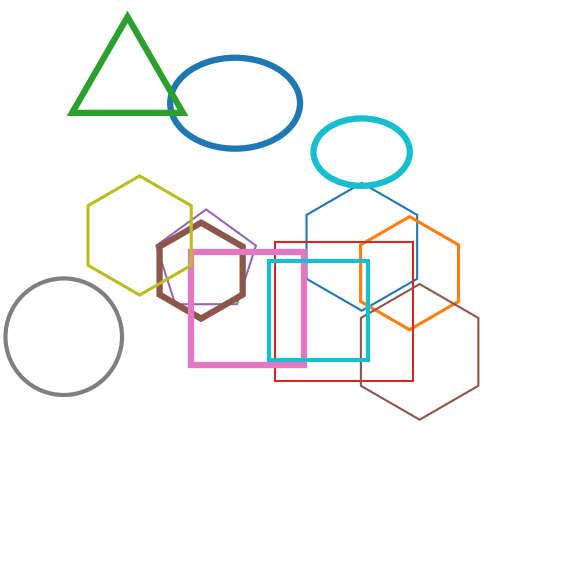[{"shape": "hexagon", "thickness": 1, "radius": 0.55, "center": [0.627, 0.572]}, {"shape": "oval", "thickness": 3, "radius": 0.56, "center": [0.407, 0.82]}, {"shape": "hexagon", "thickness": 1.5, "radius": 0.49, "center": [0.709, 0.526]}, {"shape": "triangle", "thickness": 3, "radius": 0.55, "center": [0.221, 0.859]}, {"shape": "square", "thickness": 1, "radius": 0.6, "center": [0.596, 0.46]}, {"shape": "pentagon", "thickness": 1, "radius": 0.45, "center": [0.357, 0.546]}, {"shape": "hexagon", "thickness": 1, "radius": 0.59, "center": [0.727, 0.39]}, {"shape": "hexagon", "thickness": 3, "radius": 0.42, "center": [0.348, 0.531]}, {"shape": "square", "thickness": 3, "radius": 0.49, "center": [0.429, 0.464]}, {"shape": "circle", "thickness": 2, "radius": 0.5, "center": [0.11, 0.416]}, {"shape": "hexagon", "thickness": 1.5, "radius": 0.52, "center": [0.242, 0.591]}, {"shape": "square", "thickness": 2, "radius": 0.43, "center": [0.551, 0.461]}, {"shape": "oval", "thickness": 3, "radius": 0.42, "center": [0.626, 0.736]}]